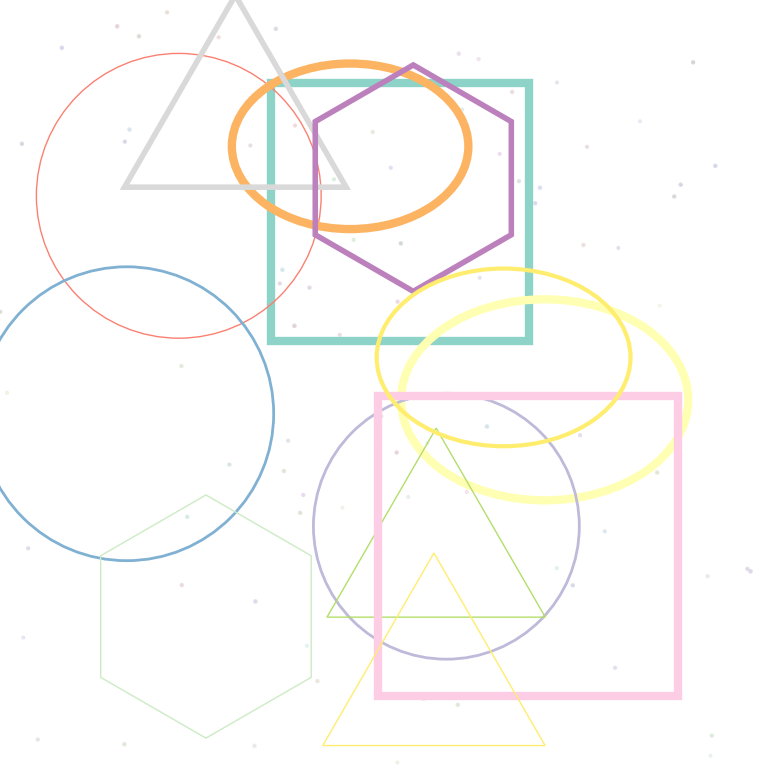[{"shape": "square", "thickness": 3, "radius": 0.84, "center": [0.519, 0.724]}, {"shape": "oval", "thickness": 3, "radius": 0.93, "center": [0.707, 0.481]}, {"shape": "circle", "thickness": 1, "radius": 0.86, "center": [0.58, 0.317]}, {"shape": "circle", "thickness": 0.5, "radius": 0.92, "center": [0.232, 0.746]}, {"shape": "circle", "thickness": 1, "radius": 0.95, "center": [0.165, 0.463]}, {"shape": "oval", "thickness": 3, "radius": 0.77, "center": [0.455, 0.81]}, {"shape": "triangle", "thickness": 0.5, "radius": 0.82, "center": [0.566, 0.28]}, {"shape": "square", "thickness": 3, "radius": 0.97, "center": [0.685, 0.291]}, {"shape": "triangle", "thickness": 2, "radius": 0.83, "center": [0.306, 0.84]}, {"shape": "hexagon", "thickness": 2, "radius": 0.74, "center": [0.537, 0.769]}, {"shape": "hexagon", "thickness": 0.5, "radius": 0.79, "center": [0.267, 0.199]}, {"shape": "triangle", "thickness": 0.5, "radius": 0.83, "center": [0.564, 0.115]}, {"shape": "oval", "thickness": 1.5, "radius": 0.82, "center": [0.654, 0.536]}]